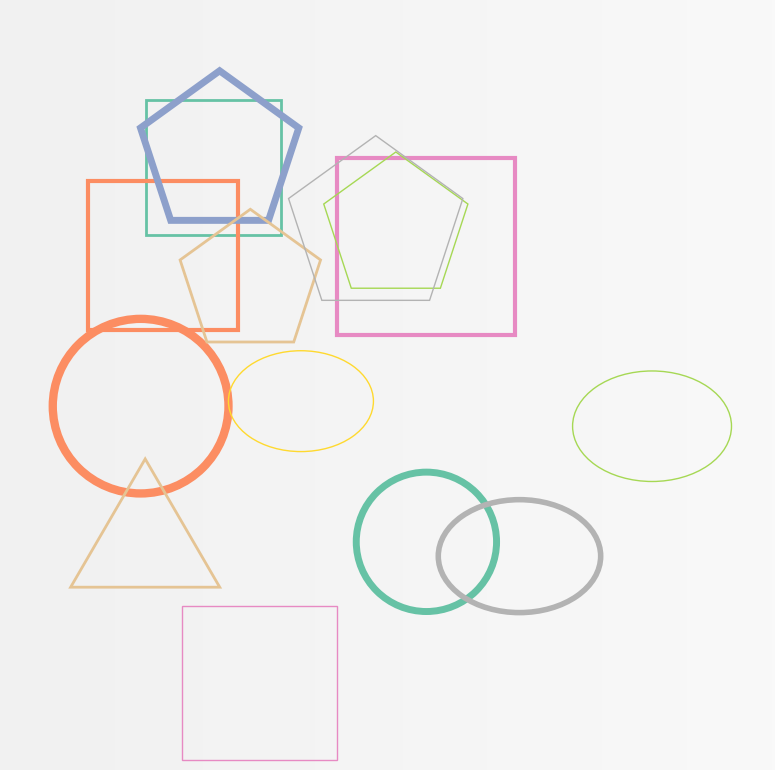[{"shape": "square", "thickness": 1, "radius": 0.44, "center": [0.276, 0.782]}, {"shape": "circle", "thickness": 2.5, "radius": 0.45, "center": [0.55, 0.296]}, {"shape": "square", "thickness": 1.5, "radius": 0.48, "center": [0.21, 0.668]}, {"shape": "circle", "thickness": 3, "radius": 0.57, "center": [0.181, 0.473]}, {"shape": "pentagon", "thickness": 2.5, "radius": 0.54, "center": [0.283, 0.801]}, {"shape": "square", "thickness": 0.5, "radius": 0.5, "center": [0.335, 0.113]}, {"shape": "square", "thickness": 1.5, "radius": 0.57, "center": [0.55, 0.68]}, {"shape": "oval", "thickness": 0.5, "radius": 0.51, "center": [0.841, 0.446]}, {"shape": "pentagon", "thickness": 0.5, "radius": 0.49, "center": [0.511, 0.705]}, {"shape": "oval", "thickness": 0.5, "radius": 0.47, "center": [0.388, 0.479]}, {"shape": "triangle", "thickness": 1, "radius": 0.56, "center": [0.187, 0.293]}, {"shape": "pentagon", "thickness": 1, "radius": 0.48, "center": [0.323, 0.633]}, {"shape": "oval", "thickness": 2, "radius": 0.52, "center": [0.67, 0.278]}, {"shape": "pentagon", "thickness": 0.5, "radius": 0.59, "center": [0.485, 0.706]}]